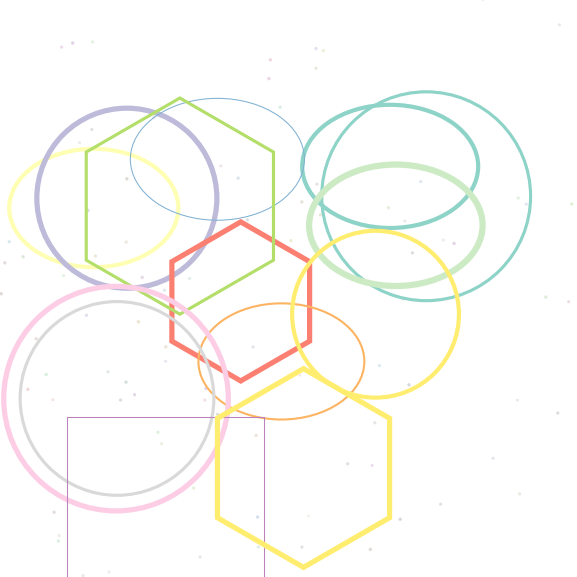[{"shape": "oval", "thickness": 2, "radius": 0.76, "center": [0.676, 0.711]}, {"shape": "circle", "thickness": 1.5, "radius": 0.9, "center": [0.738, 0.659]}, {"shape": "oval", "thickness": 2, "radius": 0.73, "center": [0.162, 0.639]}, {"shape": "circle", "thickness": 2.5, "radius": 0.78, "center": [0.22, 0.656]}, {"shape": "hexagon", "thickness": 2.5, "radius": 0.69, "center": [0.417, 0.477]}, {"shape": "oval", "thickness": 0.5, "radius": 0.75, "center": [0.376, 0.723]}, {"shape": "oval", "thickness": 1, "radius": 0.72, "center": [0.487, 0.373]}, {"shape": "hexagon", "thickness": 1.5, "radius": 0.94, "center": [0.311, 0.642]}, {"shape": "circle", "thickness": 2.5, "radius": 0.97, "center": [0.201, 0.309]}, {"shape": "circle", "thickness": 1.5, "radius": 0.84, "center": [0.203, 0.309]}, {"shape": "square", "thickness": 0.5, "radius": 0.85, "center": [0.287, 0.107]}, {"shape": "oval", "thickness": 3, "radius": 0.75, "center": [0.685, 0.609]}, {"shape": "hexagon", "thickness": 2.5, "radius": 0.86, "center": [0.526, 0.189]}, {"shape": "circle", "thickness": 2, "radius": 0.72, "center": [0.65, 0.455]}]